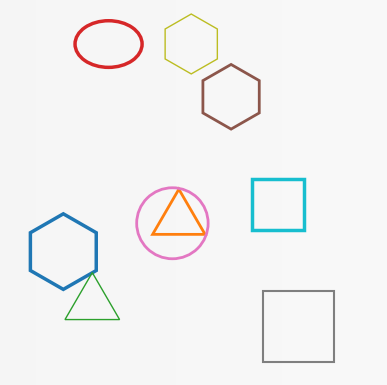[{"shape": "hexagon", "thickness": 2.5, "radius": 0.49, "center": [0.163, 0.346]}, {"shape": "triangle", "thickness": 2, "radius": 0.39, "center": [0.462, 0.43]}, {"shape": "triangle", "thickness": 1, "radius": 0.41, "center": [0.238, 0.211]}, {"shape": "oval", "thickness": 2.5, "radius": 0.43, "center": [0.28, 0.886]}, {"shape": "hexagon", "thickness": 2, "radius": 0.42, "center": [0.596, 0.749]}, {"shape": "circle", "thickness": 2, "radius": 0.46, "center": [0.445, 0.42]}, {"shape": "square", "thickness": 1.5, "radius": 0.46, "center": [0.77, 0.152]}, {"shape": "hexagon", "thickness": 1, "radius": 0.39, "center": [0.494, 0.886]}, {"shape": "square", "thickness": 2.5, "radius": 0.34, "center": [0.718, 0.469]}]